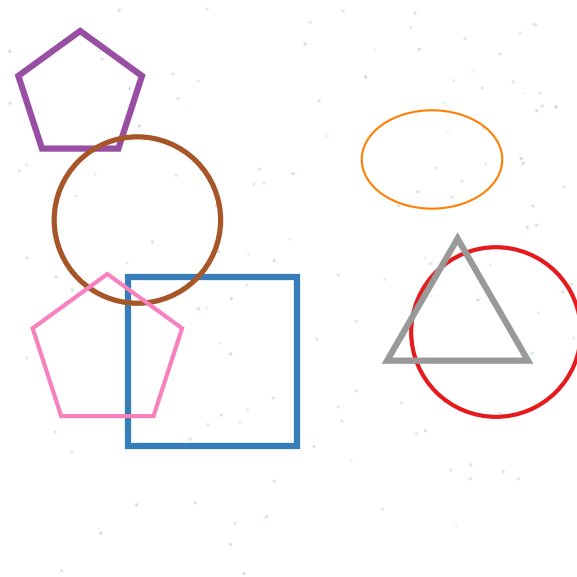[{"shape": "circle", "thickness": 2, "radius": 0.73, "center": [0.859, 0.424]}, {"shape": "square", "thickness": 3, "radius": 0.73, "center": [0.368, 0.373]}, {"shape": "pentagon", "thickness": 3, "radius": 0.56, "center": [0.139, 0.833]}, {"shape": "oval", "thickness": 1, "radius": 0.61, "center": [0.748, 0.723]}, {"shape": "circle", "thickness": 2.5, "radius": 0.72, "center": [0.238, 0.618]}, {"shape": "pentagon", "thickness": 2, "radius": 0.68, "center": [0.186, 0.389]}, {"shape": "triangle", "thickness": 3, "radius": 0.7, "center": [0.792, 0.445]}]